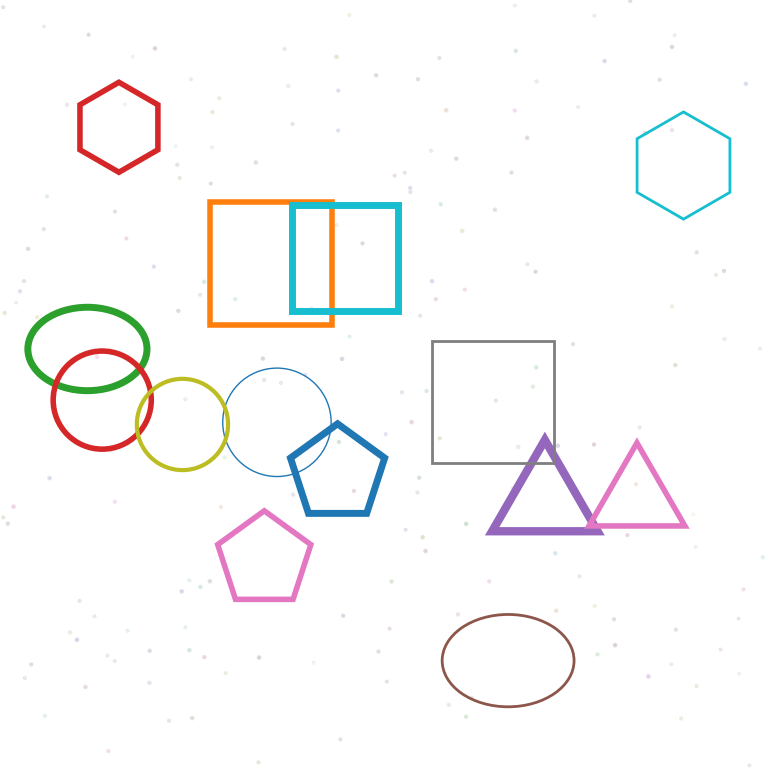[{"shape": "circle", "thickness": 0.5, "radius": 0.35, "center": [0.36, 0.452]}, {"shape": "pentagon", "thickness": 2.5, "radius": 0.32, "center": [0.438, 0.385]}, {"shape": "square", "thickness": 2, "radius": 0.4, "center": [0.352, 0.658]}, {"shape": "oval", "thickness": 2.5, "radius": 0.39, "center": [0.114, 0.547]}, {"shape": "circle", "thickness": 2, "radius": 0.32, "center": [0.133, 0.48]}, {"shape": "hexagon", "thickness": 2, "radius": 0.29, "center": [0.154, 0.835]}, {"shape": "triangle", "thickness": 3, "radius": 0.4, "center": [0.708, 0.35]}, {"shape": "oval", "thickness": 1, "radius": 0.43, "center": [0.66, 0.142]}, {"shape": "pentagon", "thickness": 2, "radius": 0.32, "center": [0.343, 0.273]}, {"shape": "triangle", "thickness": 2, "radius": 0.36, "center": [0.827, 0.353]}, {"shape": "square", "thickness": 1, "radius": 0.4, "center": [0.64, 0.478]}, {"shape": "circle", "thickness": 1.5, "radius": 0.3, "center": [0.237, 0.449]}, {"shape": "square", "thickness": 2.5, "radius": 0.34, "center": [0.448, 0.664]}, {"shape": "hexagon", "thickness": 1, "radius": 0.35, "center": [0.888, 0.785]}]